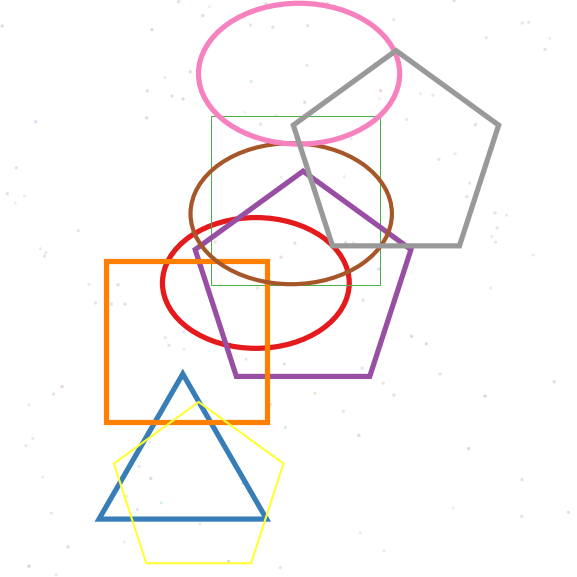[{"shape": "oval", "thickness": 2.5, "radius": 0.81, "center": [0.443, 0.509]}, {"shape": "triangle", "thickness": 2.5, "radius": 0.84, "center": [0.317, 0.184]}, {"shape": "square", "thickness": 0.5, "radius": 0.73, "center": [0.511, 0.652]}, {"shape": "pentagon", "thickness": 2.5, "radius": 0.98, "center": [0.525, 0.506]}, {"shape": "square", "thickness": 2.5, "radius": 0.7, "center": [0.322, 0.408]}, {"shape": "pentagon", "thickness": 1, "radius": 0.77, "center": [0.344, 0.149]}, {"shape": "oval", "thickness": 2, "radius": 0.87, "center": [0.504, 0.629]}, {"shape": "oval", "thickness": 2.5, "radius": 0.87, "center": [0.518, 0.872]}, {"shape": "pentagon", "thickness": 2.5, "radius": 0.93, "center": [0.686, 0.725]}]